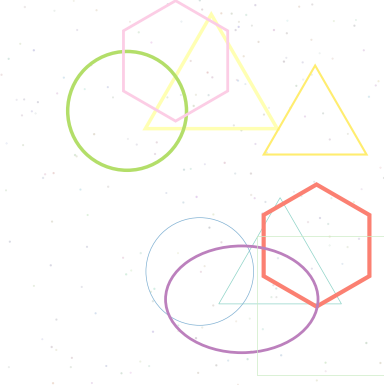[{"shape": "triangle", "thickness": 0.5, "radius": 0.92, "center": [0.728, 0.303]}, {"shape": "triangle", "thickness": 2.5, "radius": 0.99, "center": [0.549, 0.765]}, {"shape": "hexagon", "thickness": 3, "radius": 0.79, "center": [0.822, 0.362]}, {"shape": "circle", "thickness": 0.5, "radius": 0.7, "center": [0.519, 0.295]}, {"shape": "circle", "thickness": 2.5, "radius": 0.77, "center": [0.33, 0.712]}, {"shape": "hexagon", "thickness": 2, "radius": 0.78, "center": [0.456, 0.842]}, {"shape": "oval", "thickness": 2, "radius": 0.99, "center": [0.628, 0.223]}, {"shape": "square", "thickness": 0.5, "radius": 0.91, "center": [0.848, 0.206]}, {"shape": "triangle", "thickness": 1.5, "radius": 0.77, "center": [0.819, 0.676]}]